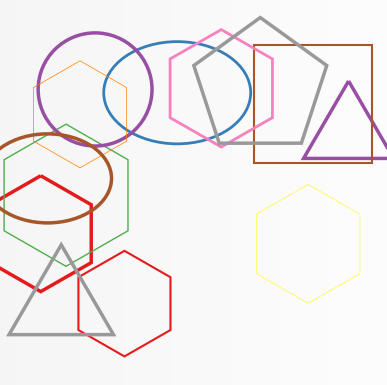[{"shape": "hexagon", "thickness": 2.5, "radius": 0.75, "center": [0.105, 0.393]}, {"shape": "hexagon", "thickness": 1.5, "radius": 0.69, "center": [0.321, 0.211]}, {"shape": "oval", "thickness": 2, "radius": 0.95, "center": [0.457, 0.759]}, {"shape": "hexagon", "thickness": 1, "radius": 0.92, "center": [0.17, 0.493]}, {"shape": "circle", "thickness": 2.5, "radius": 0.73, "center": [0.245, 0.768]}, {"shape": "triangle", "thickness": 2.5, "radius": 0.67, "center": [0.9, 0.656]}, {"shape": "hexagon", "thickness": 0.5, "radius": 0.69, "center": [0.207, 0.703]}, {"shape": "hexagon", "thickness": 0.5, "radius": 0.77, "center": [0.795, 0.367]}, {"shape": "square", "thickness": 1.5, "radius": 0.76, "center": [0.808, 0.73]}, {"shape": "oval", "thickness": 2.5, "radius": 0.83, "center": [0.123, 0.537]}, {"shape": "hexagon", "thickness": 2, "radius": 0.76, "center": [0.571, 0.771]}, {"shape": "triangle", "thickness": 2.5, "radius": 0.78, "center": [0.158, 0.209]}, {"shape": "pentagon", "thickness": 2.5, "radius": 0.9, "center": [0.672, 0.774]}]